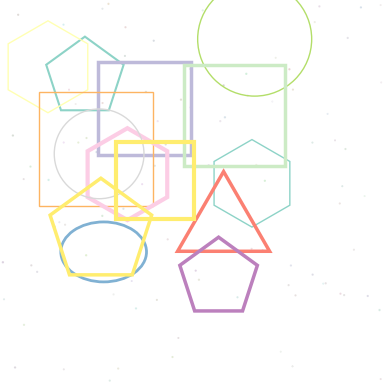[{"shape": "hexagon", "thickness": 1, "radius": 0.57, "center": [0.654, 0.524]}, {"shape": "pentagon", "thickness": 1.5, "radius": 0.53, "center": [0.221, 0.799]}, {"shape": "hexagon", "thickness": 1, "radius": 0.6, "center": [0.125, 0.827]}, {"shape": "square", "thickness": 2.5, "radius": 0.6, "center": [0.376, 0.718]}, {"shape": "triangle", "thickness": 2.5, "radius": 0.69, "center": [0.581, 0.416]}, {"shape": "oval", "thickness": 2, "radius": 0.56, "center": [0.269, 0.346]}, {"shape": "square", "thickness": 1, "radius": 0.74, "center": [0.248, 0.612]}, {"shape": "circle", "thickness": 1, "radius": 0.74, "center": [0.661, 0.898]}, {"shape": "hexagon", "thickness": 3, "radius": 0.6, "center": [0.331, 0.548]}, {"shape": "circle", "thickness": 1, "radius": 0.58, "center": [0.257, 0.6]}, {"shape": "pentagon", "thickness": 2.5, "radius": 0.53, "center": [0.568, 0.278]}, {"shape": "square", "thickness": 2.5, "radius": 0.66, "center": [0.608, 0.699]}, {"shape": "pentagon", "thickness": 2.5, "radius": 0.69, "center": [0.262, 0.398]}, {"shape": "square", "thickness": 3, "radius": 0.5, "center": [0.403, 0.531]}]